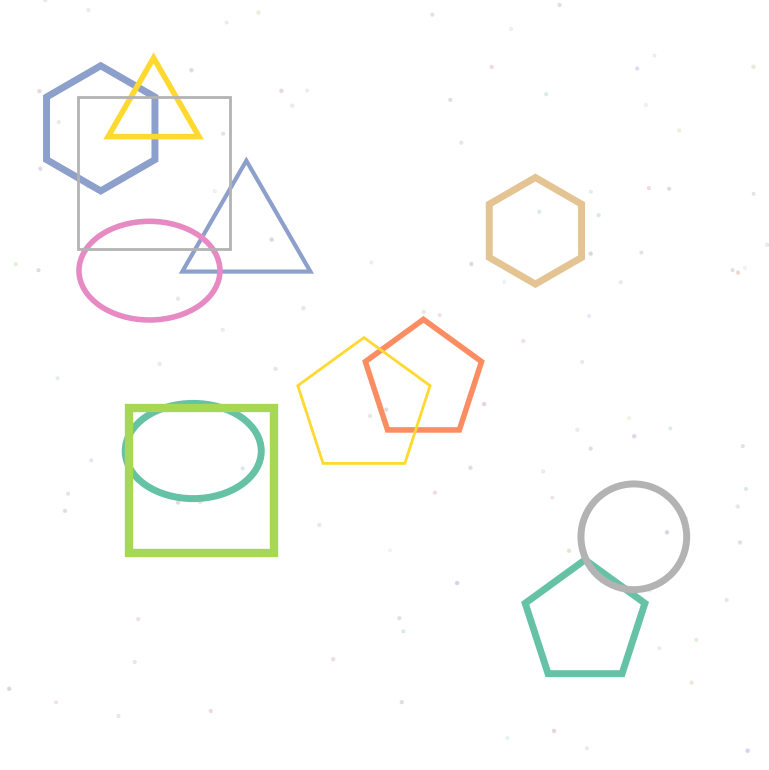[{"shape": "oval", "thickness": 2.5, "radius": 0.44, "center": [0.251, 0.414]}, {"shape": "pentagon", "thickness": 2.5, "radius": 0.41, "center": [0.76, 0.191]}, {"shape": "pentagon", "thickness": 2, "radius": 0.4, "center": [0.55, 0.506]}, {"shape": "hexagon", "thickness": 2.5, "radius": 0.41, "center": [0.131, 0.833]}, {"shape": "triangle", "thickness": 1.5, "radius": 0.48, "center": [0.32, 0.695]}, {"shape": "oval", "thickness": 2, "radius": 0.46, "center": [0.194, 0.648]}, {"shape": "square", "thickness": 3, "radius": 0.47, "center": [0.261, 0.375]}, {"shape": "pentagon", "thickness": 1, "radius": 0.45, "center": [0.473, 0.471]}, {"shape": "triangle", "thickness": 2, "radius": 0.34, "center": [0.199, 0.857]}, {"shape": "hexagon", "thickness": 2.5, "radius": 0.35, "center": [0.695, 0.7]}, {"shape": "circle", "thickness": 2.5, "radius": 0.34, "center": [0.823, 0.303]}, {"shape": "square", "thickness": 1, "radius": 0.49, "center": [0.2, 0.775]}]